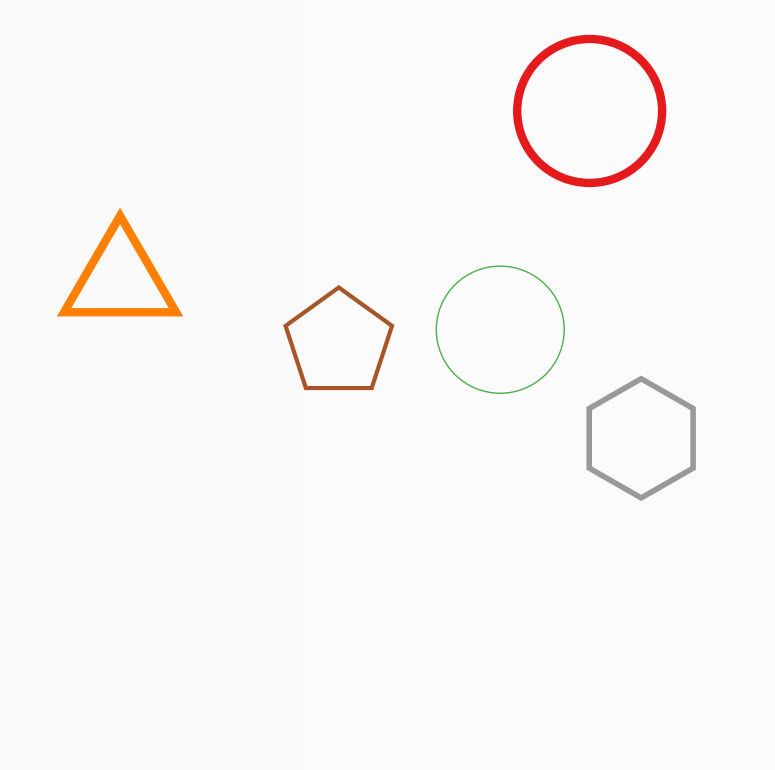[{"shape": "circle", "thickness": 3, "radius": 0.47, "center": [0.761, 0.856]}, {"shape": "circle", "thickness": 0.5, "radius": 0.41, "center": [0.645, 0.572]}, {"shape": "triangle", "thickness": 3, "radius": 0.42, "center": [0.155, 0.636]}, {"shape": "pentagon", "thickness": 1.5, "radius": 0.36, "center": [0.437, 0.554]}, {"shape": "hexagon", "thickness": 2, "radius": 0.39, "center": [0.827, 0.431]}]